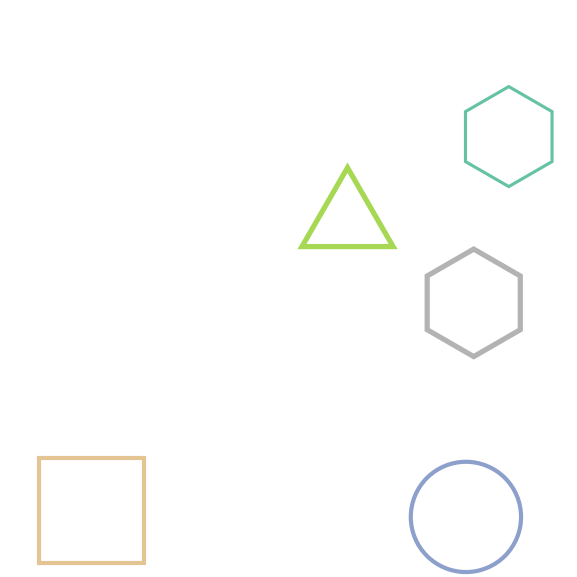[{"shape": "hexagon", "thickness": 1.5, "radius": 0.43, "center": [0.881, 0.763]}, {"shape": "circle", "thickness": 2, "radius": 0.48, "center": [0.807, 0.104]}, {"shape": "triangle", "thickness": 2.5, "radius": 0.46, "center": [0.602, 0.618]}, {"shape": "square", "thickness": 2, "radius": 0.46, "center": [0.159, 0.114]}, {"shape": "hexagon", "thickness": 2.5, "radius": 0.47, "center": [0.82, 0.475]}]